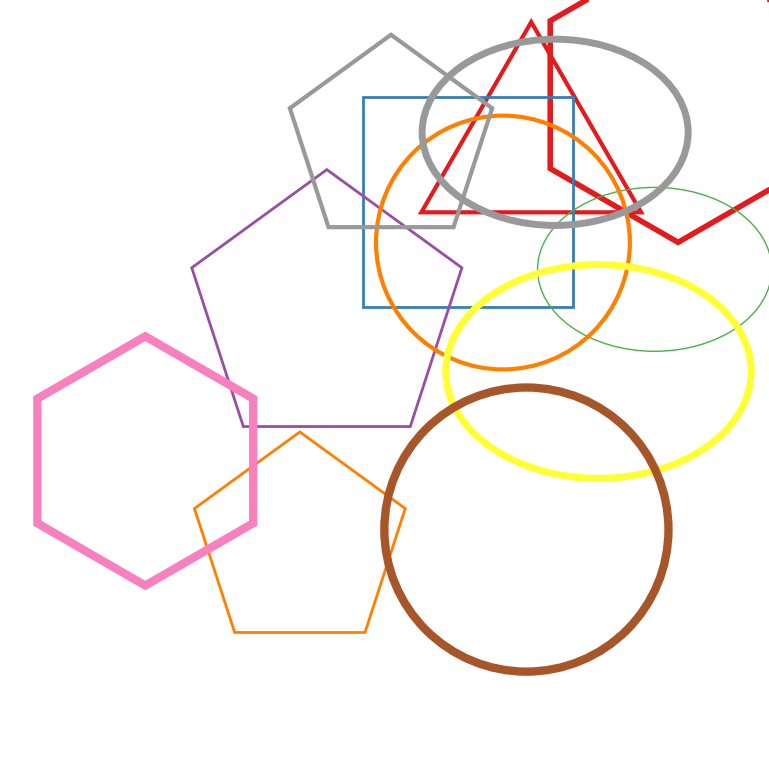[{"shape": "triangle", "thickness": 1.5, "radius": 0.82, "center": [0.69, 0.807]}, {"shape": "hexagon", "thickness": 2, "radius": 0.96, "center": [0.881, 0.877]}, {"shape": "square", "thickness": 1, "radius": 0.68, "center": [0.608, 0.738]}, {"shape": "oval", "thickness": 0.5, "radius": 0.76, "center": [0.85, 0.65]}, {"shape": "pentagon", "thickness": 1, "radius": 0.92, "center": [0.424, 0.595]}, {"shape": "circle", "thickness": 1.5, "radius": 0.82, "center": [0.653, 0.685]}, {"shape": "pentagon", "thickness": 1, "radius": 0.72, "center": [0.389, 0.295]}, {"shape": "oval", "thickness": 2.5, "radius": 0.99, "center": [0.777, 0.518]}, {"shape": "circle", "thickness": 3, "radius": 0.92, "center": [0.684, 0.312]}, {"shape": "hexagon", "thickness": 3, "radius": 0.81, "center": [0.189, 0.401]}, {"shape": "oval", "thickness": 2.5, "radius": 0.86, "center": [0.721, 0.828]}, {"shape": "pentagon", "thickness": 1.5, "radius": 0.69, "center": [0.508, 0.817]}]